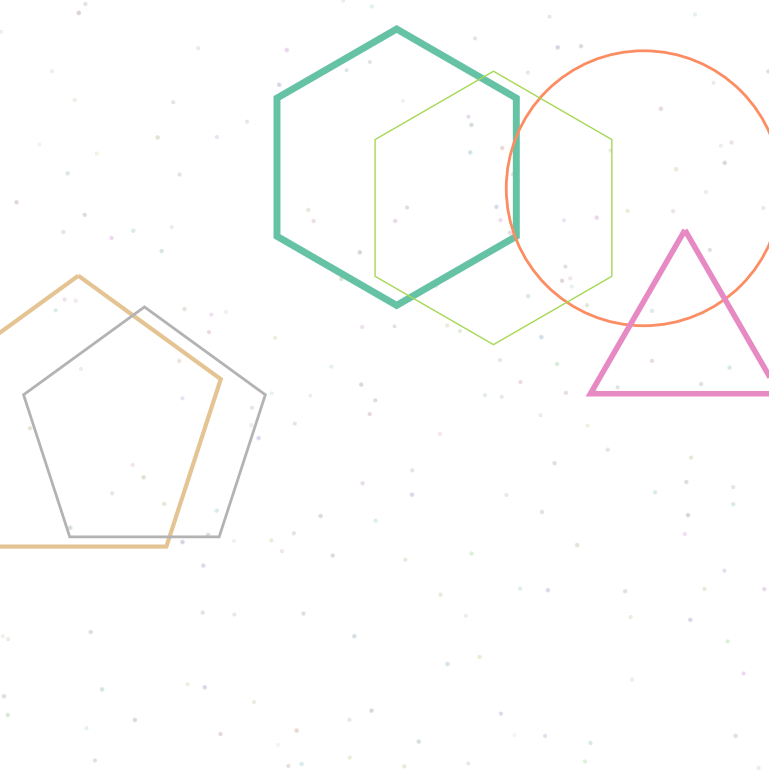[{"shape": "hexagon", "thickness": 2.5, "radius": 0.9, "center": [0.515, 0.783]}, {"shape": "circle", "thickness": 1, "radius": 0.89, "center": [0.836, 0.756]}, {"shape": "triangle", "thickness": 2, "radius": 0.71, "center": [0.89, 0.56]}, {"shape": "hexagon", "thickness": 0.5, "radius": 0.89, "center": [0.641, 0.73]}, {"shape": "pentagon", "thickness": 1.5, "radius": 0.97, "center": [0.102, 0.447]}, {"shape": "pentagon", "thickness": 1, "radius": 0.83, "center": [0.188, 0.436]}]